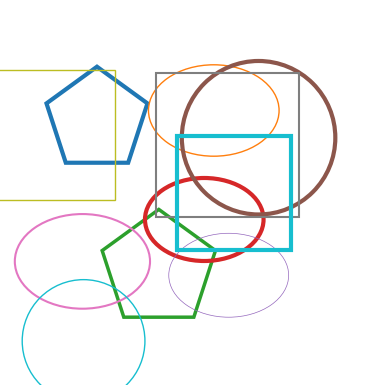[{"shape": "pentagon", "thickness": 3, "radius": 0.69, "center": [0.252, 0.689]}, {"shape": "oval", "thickness": 1, "radius": 0.85, "center": [0.555, 0.713]}, {"shape": "pentagon", "thickness": 2.5, "radius": 0.77, "center": [0.413, 0.301]}, {"shape": "oval", "thickness": 3, "radius": 0.77, "center": [0.531, 0.43]}, {"shape": "oval", "thickness": 0.5, "radius": 0.78, "center": [0.594, 0.285]}, {"shape": "circle", "thickness": 3, "radius": 1.0, "center": [0.672, 0.642]}, {"shape": "oval", "thickness": 1.5, "radius": 0.88, "center": [0.214, 0.321]}, {"shape": "square", "thickness": 1.5, "radius": 0.93, "center": [0.59, 0.623]}, {"shape": "square", "thickness": 1, "radius": 0.84, "center": [0.13, 0.649]}, {"shape": "square", "thickness": 3, "radius": 0.74, "center": [0.608, 0.498]}, {"shape": "circle", "thickness": 1, "radius": 0.8, "center": [0.217, 0.114]}]